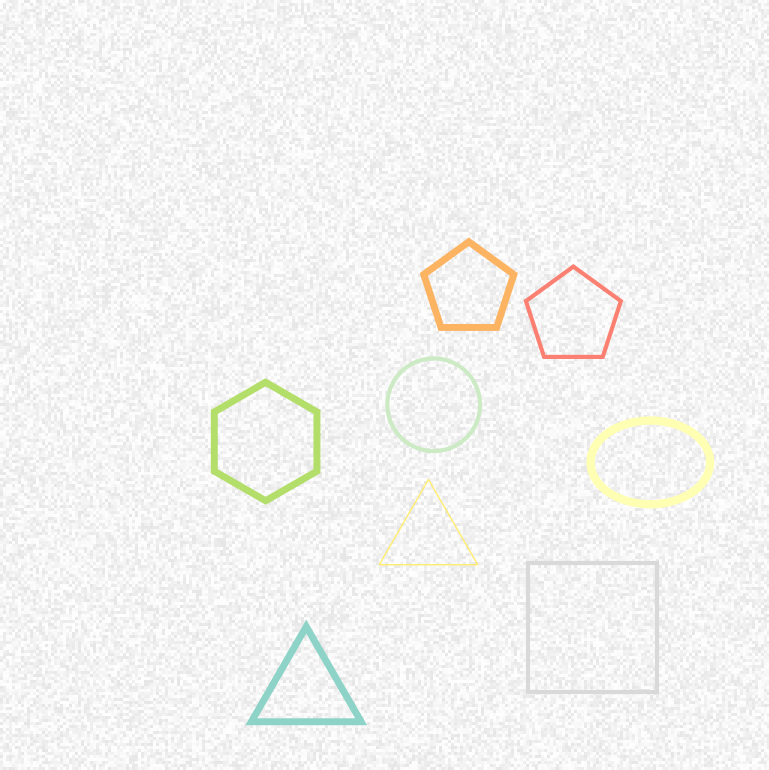[{"shape": "triangle", "thickness": 2.5, "radius": 0.41, "center": [0.398, 0.104]}, {"shape": "oval", "thickness": 3, "radius": 0.39, "center": [0.845, 0.4]}, {"shape": "pentagon", "thickness": 1.5, "radius": 0.32, "center": [0.745, 0.589]}, {"shape": "pentagon", "thickness": 2.5, "radius": 0.31, "center": [0.609, 0.624]}, {"shape": "hexagon", "thickness": 2.5, "radius": 0.38, "center": [0.345, 0.427]}, {"shape": "square", "thickness": 1.5, "radius": 0.42, "center": [0.77, 0.185]}, {"shape": "circle", "thickness": 1.5, "radius": 0.3, "center": [0.563, 0.474]}, {"shape": "triangle", "thickness": 0.5, "radius": 0.37, "center": [0.556, 0.303]}]